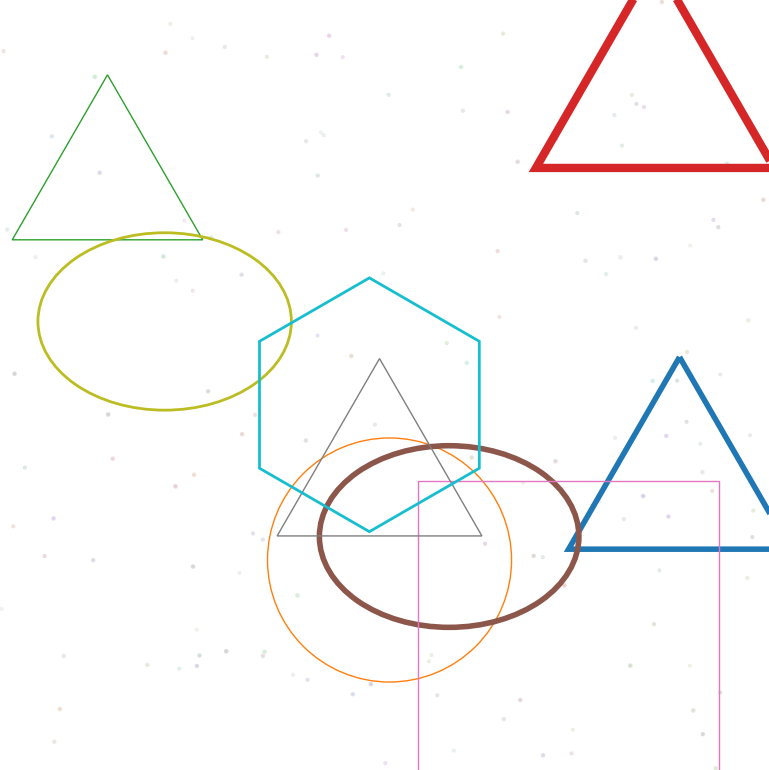[{"shape": "triangle", "thickness": 2, "radius": 0.83, "center": [0.883, 0.37]}, {"shape": "circle", "thickness": 0.5, "radius": 0.79, "center": [0.506, 0.273]}, {"shape": "triangle", "thickness": 0.5, "radius": 0.71, "center": [0.14, 0.76]}, {"shape": "triangle", "thickness": 3, "radius": 0.89, "center": [0.851, 0.871]}, {"shape": "oval", "thickness": 2, "radius": 0.84, "center": [0.583, 0.303]}, {"shape": "square", "thickness": 0.5, "radius": 0.98, "center": [0.738, 0.181]}, {"shape": "triangle", "thickness": 0.5, "radius": 0.77, "center": [0.493, 0.381]}, {"shape": "oval", "thickness": 1, "radius": 0.82, "center": [0.214, 0.583]}, {"shape": "hexagon", "thickness": 1, "radius": 0.82, "center": [0.48, 0.474]}]